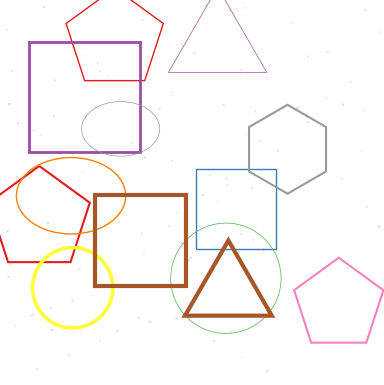[{"shape": "pentagon", "thickness": 1.5, "radius": 0.69, "center": [0.102, 0.431]}, {"shape": "pentagon", "thickness": 1, "radius": 0.66, "center": [0.298, 0.898]}, {"shape": "square", "thickness": 1, "radius": 0.52, "center": [0.612, 0.457]}, {"shape": "circle", "thickness": 0.5, "radius": 0.72, "center": [0.587, 0.277]}, {"shape": "square", "thickness": 2, "radius": 0.72, "center": [0.219, 0.748]}, {"shape": "triangle", "thickness": 0.5, "radius": 0.74, "center": [0.565, 0.886]}, {"shape": "oval", "thickness": 1, "radius": 0.71, "center": [0.185, 0.491]}, {"shape": "circle", "thickness": 2.5, "radius": 0.52, "center": [0.189, 0.253]}, {"shape": "triangle", "thickness": 3, "radius": 0.65, "center": [0.593, 0.245]}, {"shape": "square", "thickness": 3, "radius": 0.59, "center": [0.364, 0.375]}, {"shape": "pentagon", "thickness": 1.5, "radius": 0.61, "center": [0.88, 0.209]}, {"shape": "hexagon", "thickness": 1.5, "radius": 0.58, "center": [0.747, 0.612]}, {"shape": "oval", "thickness": 0.5, "radius": 0.51, "center": [0.313, 0.665]}]